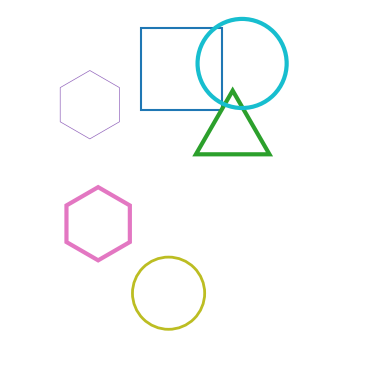[{"shape": "square", "thickness": 1.5, "radius": 0.53, "center": [0.472, 0.821]}, {"shape": "triangle", "thickness": 3, "radius": 0.55, "center": [0.604, 0.654]}, {"shape": "hexagon", "thickness": 0.5, "radius": 0.44, "center": [0.233, 0.728]}, {"shape": "hexagon", "thickness": 3, "radius": 0.48, "center": [0.255, 0.419]}, {"shape": "circle", "thickness": 2, "radius": 0.47, "center": [0.438, 0.238]}, {"shape": "circle", "thickness": 3, "radius": 0.58, "center": [0.629, 0.835]}]